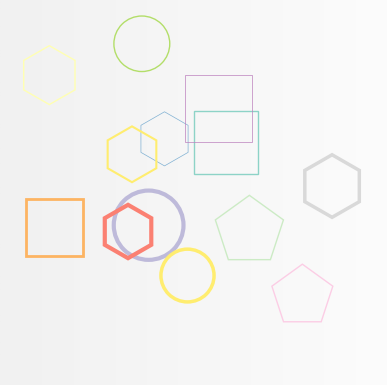[{"shape": "square", "thickness": 1, "radius": 0.41, "center": [0.584, 0.63]}, {"shape": "hexagon", "thickness": 1, "radius": 0.38, "center": [0.127, 0.805]}, {"shape": "circle", "thickness": 3, "radius": 0.45, "center": [0.384, 0.415]}, {"shape": "hexagon", "thickness": 3, "radius": 0.35, "center": [0.33, 0.399]}, {"shape": "hexagon", "thickness": 0.5, "radius": 0.35, "center": [0.425, 0.639]}, {"shape": "square", "thickness": 2, "radius": 0.37, "center": [0.141, 0.409]}, {"shape": "circle", "thickness": 1, "radius": 0.36, "center": [0.366, 0.886]}, {"shape": "pentagon", "thickness": 1, "radius": 0.41, "center": [0.78, 0.231]}, {"shape": "hexagon", "thickness": 2.5, "radius": 0.41, "center": [0.857, 0.517]}, {"shape": "square", "thickness": 0.5, "radius": 0.43, "center": [0.563, 0.718]}, {"shape": "pentagon", "thickness": 1, "radius": 0.46, "center": [0.644, 0.4]}, {"shape": "circle", "thickness": 2.5, "radius": 0.34, "center": [0.484, 0.284]}, {"shape": "hexagon", "thickness": 1.5, "radius": 0.36, "center": [0.341, 0.599]}]